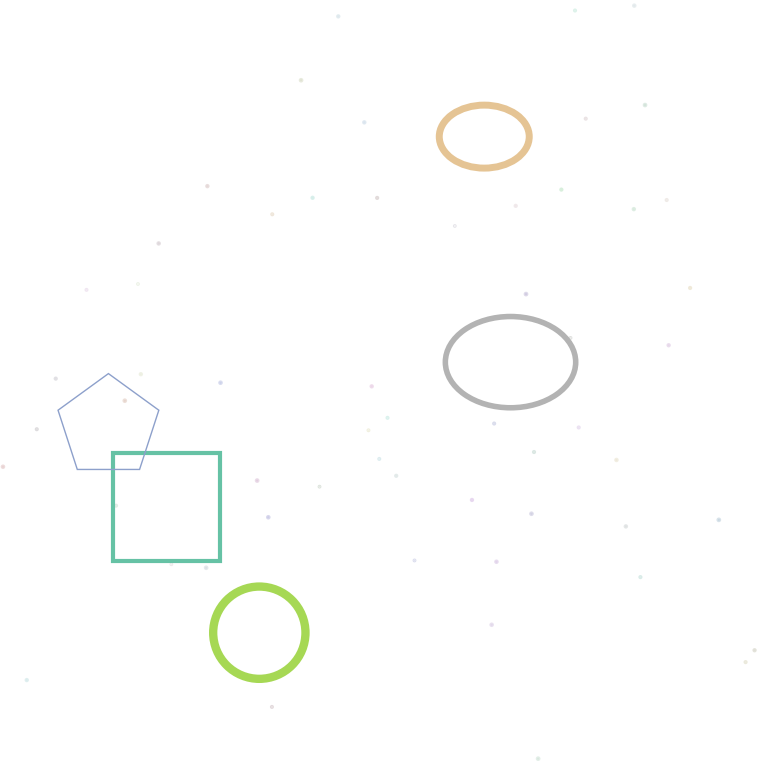[{"shape": "square", "thickness": 1.5, "radius": 0.35, "center": [0.216, 0.342]}, {"shape": "pentagon", "thickness": 0.5, "radius": 0.34, "center": [0.141, 0.446]}, {"shape": "circle", "thickness": 3, "radius": 0.3, "center": [0.337, 0.178]}, {"shape": "oval", "thickness": 2.5, "radius": 0.29, "center": [0.629, 0.823]}, {"shape": "oval", "thickness": 2, "radius": 0.42, "center": [0.663, 0.53]}]